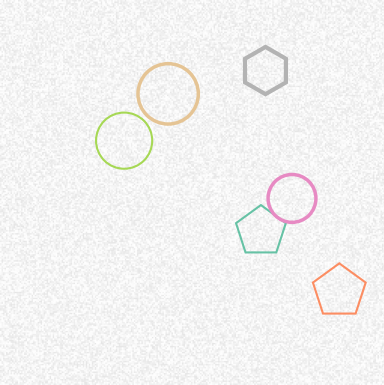[{"shape": "pentagon", "thickness": 1.5, "radius": 0.34, "center": [0.678, 0.399]}, {"shape": "pentagon", "thickness": 1.5, "radius": 0.36, "center": [0.881, 0.244]}, {"shape": "circle", "thickness": 2.5, "radius": 0.31, "center": [0.758, 0.485]}, {"shape": "circle", "thickness": 1.5, "radius": 0.36, "center": [0.322, 0.635]}, {"shape": "circle", "thickness": 2.5, "radius": 0.39, "center": [0.437, 0.756]}, {"shape": "hexagon", "thickness": 3, "radius": 0.31, "center": [0.69, 0.817]}]